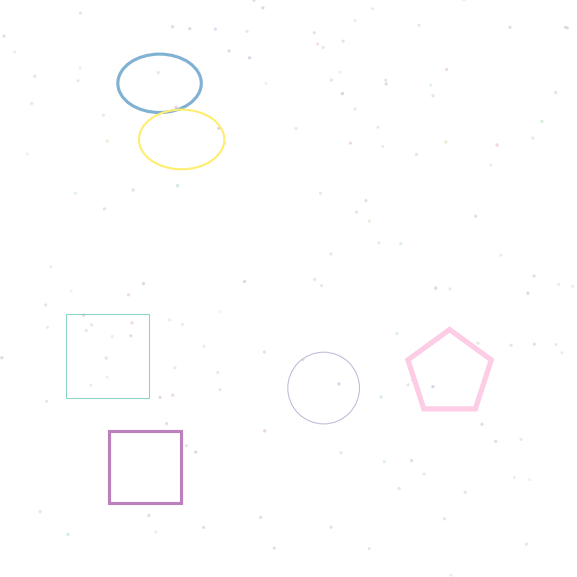[{"shape": "square", "thickness": 0.5, "radius": 0.36, "center": [0.186, 0.383]}, {"shape": "circle", "thickness": 0.5, "radius": 0.31, "center": [0.56, 0.327]}, {"shape": "oval", "thickness": 1.5, "radius": 0.36, "center": [0.276, 0.855]}, {"shape": "pentagon", "thickness": 2.5, "radius": 0.38, "center": [0.779, 0.353]}, {"shape": "square", "thickness": 1.5, "radius": 0.31, "center": [0.25, 0.191]}, {"shape": "oval", "thickness": 1, "radius": 0.37, "center": [0.315, 0.758]}]